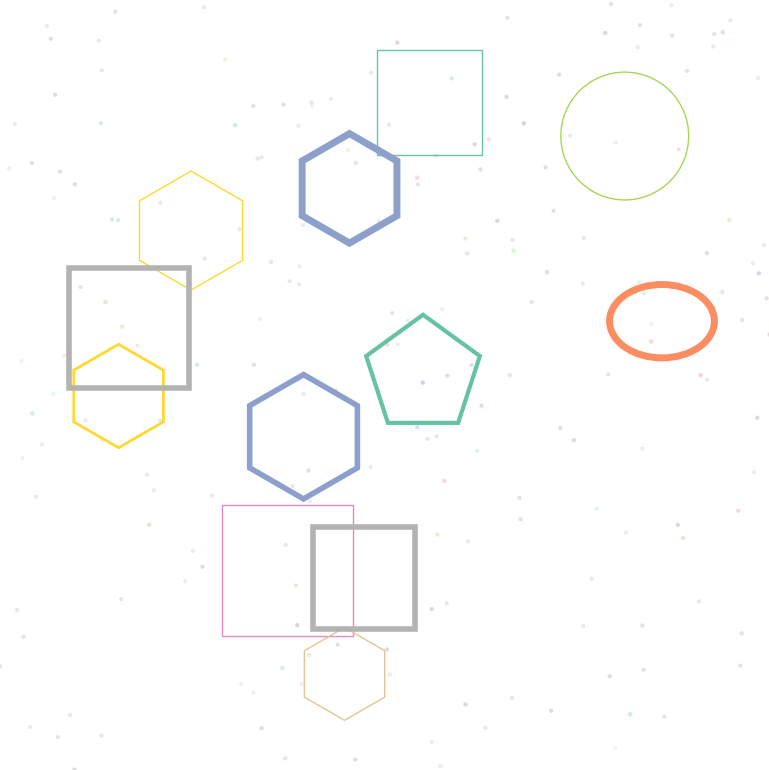[{"shape": "pentagon", "thickness": 1.5, "radius": 0.39, "center": [0.549, 0.514]}, {"shape": "square", "thickness": 0.5, "radius": 0.34, "center": [0.558, 0.867]}, {"shape": "oval", "thickness": 2.5, "radius": 0.34, "center": [0.86, 0.583]}, {"shape": "hexagon", "thickness": 2, "radius": 0.4, "center": [0.394, 0.433]}, {"shape": "hexagon", "thickness": 2.5, "radius": 0.36, "center": [0.454, 0.755]}, {"shape": "square", "thickness": 0.5, "radius": 0.43, "center": [0.374, 0.259]}, {"shape": "circle", "thickness": 0.5, "radius": 0.41, "center": [0.811, 0.823]}, {"shape": "hexagon", "thickness": 1, "radius": 0.34, "center": [0.154, 0.486]}, {"shape": "hexagon", "thickness": 0.5, "radius": 0.39, "center": [0.248, 0.701]}, {"shape": "hexagon", "thickness": 0.5, "radius": 0.3, "center": [0.447, 0.125]}, {"shape": "square", "thickness": 2, "radius": 0.39, "center": [0.167, 0.574]}, {"shape": "square", "thickness": 2, "radius": 0.33, "center": [0.473, 0.249]}]